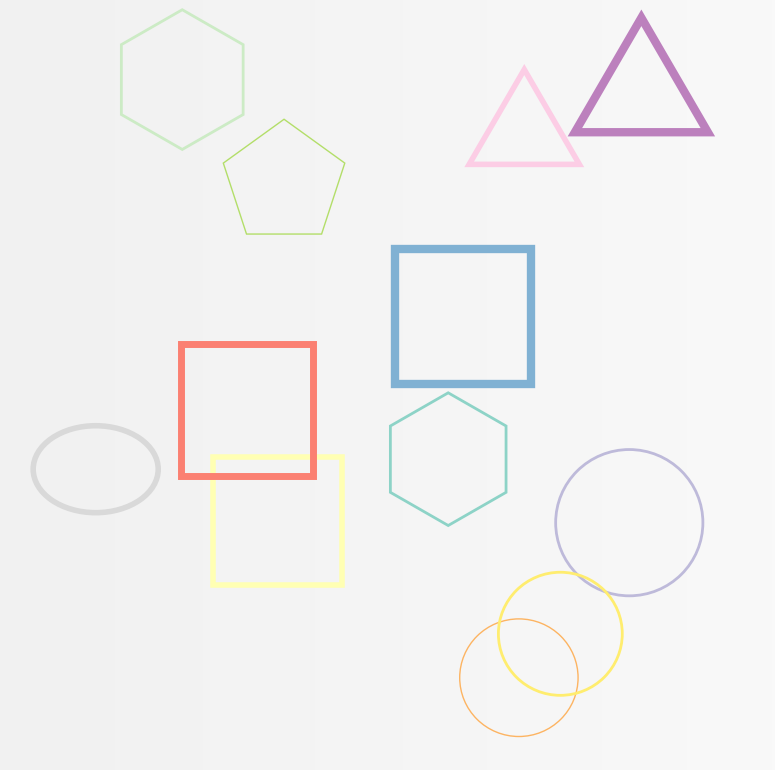[{"shape": "hexagon", "thickness": 1, "radius": 0.43, "center": [0.578, 0.404]}, {"shape": "square", "thickness": 2, "radius": 0.41, "center": [0.358, 0.324]}, {"shape": "circle", "thickness": 1, "radius": 0.47, "center": [0.812, 0.321]}, {"shape": "square", "thickness": 2.5, "radius": 0.43, "center": [0.319, 0.467]}, {"shape": "square", "thickness": 3, "radius": 0.44, "center": [0.597, 0.589]}, {"shape": "circle", "thickness": 0.5, "radius": 0.38, "center": [0.67, 0.12]}, {"shape": "pentagon", "thickness": 0.5, "radius": 0.41, "center": [0.367, 0.763]}, {"shape": "triangle", "thickness": 2, "radius": 0.41, "center": [0.676, 0.828]}, {"shape": "oval", "thickness": 2, "radius": 0.4, "center": [0.123, 0.391]}, {"shape": "triangle", "thickness": 3, "radius": 0.5, "center": [0.828, 0.878]}, {"shape": "hexagon", "thickness": 1, "radius": 0.45, "center": [0.235, 0.897]}, {"shape": "circle", "thickness": 1, "radius": 0.4, "center": [0.723, 0.177]}]